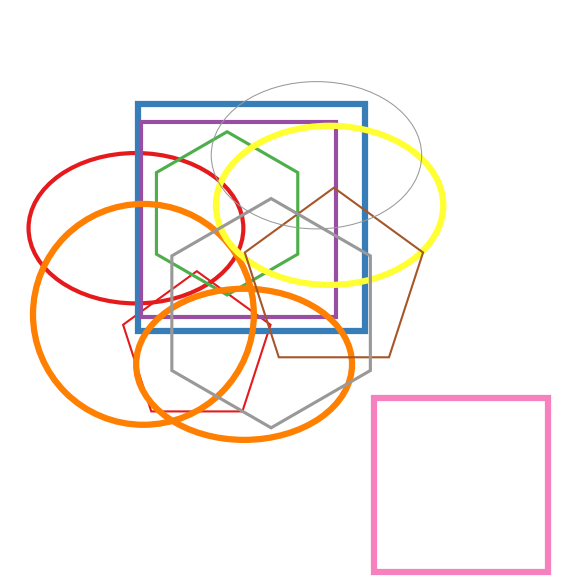[{"shape": "oval", "thickness": 2, "radius": 0.93, "center": [0.235, 0.604]}, {"shape": "pentagon", "thickness": 1, "radius": 0.67, "center": [0.341, 0.395]}, {"shape": "square", "thickness": 3, "radius": 0.98, "center": [0.436, 0.622]}, {"shape": "hexagon", "thickness": 1.5, "radius": 0.71, "center": [0.393, 0.63]}, {"shape": "square", "thickness": 2, "radius": 0.85, "center": [0.413, 0.619]}, {"shape": "circle", "thickness": 3, "radius": 0.96, "center": [0.248, 0.455]}, {"shape": "oval", "thickness": 3, "radius": 0.93, "center": [0.423, 0.368]}, {"shape": "oval", "thickness": 3, "radius": 0.98, "center": [0.571, 0.644]}, {"shape": "pentagon", "thickness": 1, "radius": 0.81, "center": [0.578, 0.512]}, {"shape": "square", "thickness": 3, "radius": 0.75, "center": [0.799, 0.159]}, {"shape": "oval", "thickness": 0.5, "radius": 0.91, "center": [0.548, 0.73]}, {"shape": "hexagon", "thickness": 1.5, "radius": 0.99, "center": [0.469, 0.457]}]